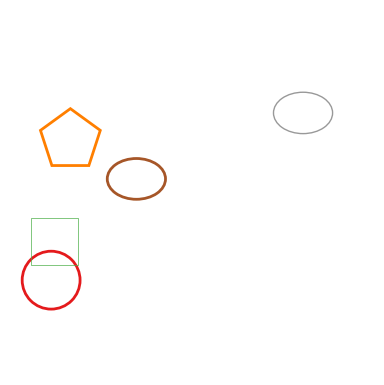[{"shape": "circle", "thickness": 2, "radius": 0.38, "center": [0.133, 0.272]}, {"shape": "square", "thickness": 0.5, "radius": 0.3, "center": [0.142, 0.374]}, {"shape": "pentagon", "thickness": 2, "radius": 0.41, "center": [0.183, 0.636]}, {"shape": "oval", "thickness": 2, "radius": 0.38, "center": [0.354, 0.535]}, {"shape": "oval", "thickness": 1, "radius": 0.38, "center": [0.787, 0.707]}]